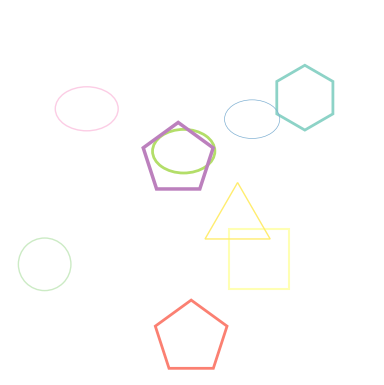[{"shape": "hexagon", "thickness": 2, "radius": 0.42, "center": [0.792, 0.746]}, {"shape": "square", "thickness": 1.5, "radius": 0.39, "center": [0.673, 0.327]}, {"shape": "pentagon", "thickness": 2, "radius": 0.49, "center": [0.497, 0.123]}, {"shape": "oval", "thickness": 0.5, "radius": 0.36, "center": [0.655, 0.69]}, {"shape": "oval", "thickness": 2, "radius": 0.4, "center": [0.477, 0.607]}, {"shape": "oval", "thickness": 1, "radius": 0.41, "center": [0.225, 0.717]}, {"shape": "pentagon", "thickness": 2.5, "radius": 0.48, "center": [0.463, 0.586]}, {"shape": "circle", "thickness": 1, "radius": 0.34, "center": [0.116, 0.313]}, {"shape": "triangle", "thickness": 1, "radius": 0.49, "center": [0.617, 0.428]}]